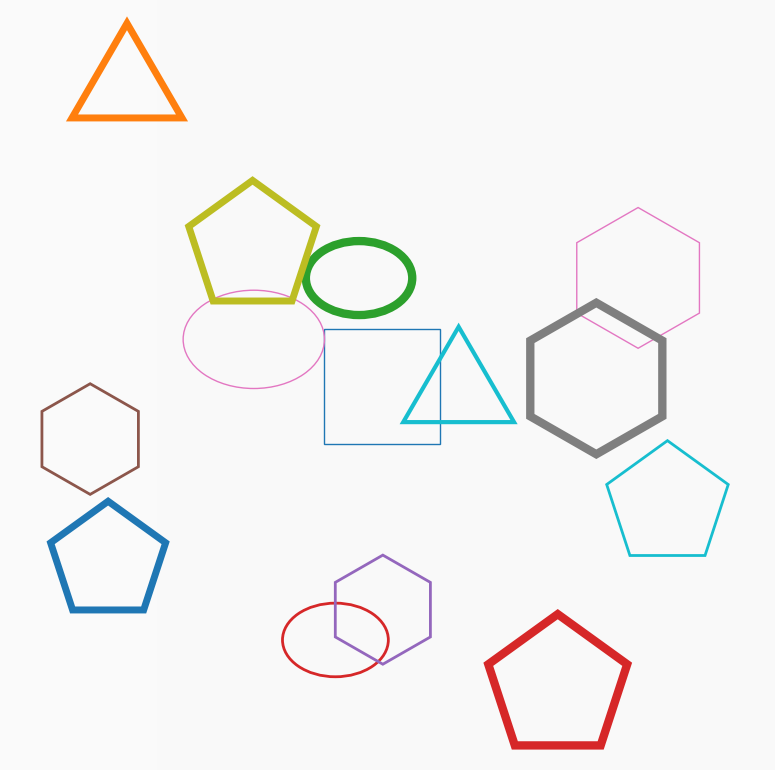[{"shape": "pentagon", "thickness": 2.5, "radius": 0.39, "center": [0.14, 0.271]}, {"shape": "square", "thickness": 0.5, "radius": 0.37, "center": [0.493, 0.498]}, {"shape": "triangle", "thickness": 2.5, "radius": 0.41, "center": [0.164, 0.888]}, {"shape": "oval", "thickness": 3, "radius": 0.34, "center": [0.463, 0.639]}, {"shape": "oval", "thickness": 1, "radius": 0.34, "center": [0.433, 0.169]}, {"shape": "pentagon", "thickness": 3, "radius": 0.47, "center": [0.72, 0.108]}, {"shape": "hexagon", "thickness": 1, "radius": 0.35, "center": [0.494, 0.208]}, {"shape": "hexagon", "thickness": 1, "radius": 0.36, "center": [0.116, 0.43]}, {"shape": "hexagon", "thickness": 0.5, "radius": 0.46, "center": [0.823, 0.639]}, {"shape": "oval", "thickness": 0.5, "radius": 0.46, "center": [0.327, 0.559]}, {"shape": "hexagon", "thickness": 3, "radius": 0.49, "center": [0.769, 0.508]}, {"shape": "pentagon", "thickness": 2.5, "radius": 0.43, "center": [0.326, 0.679]}, {"shape": "triangle", "thickness": 1.5, "radius": 0.41, "center": [0.592, 0.493]}, {"shape": "pentagon", "thickness": 1, "radius": 0.41, "center": [0.861, 0.345]}]